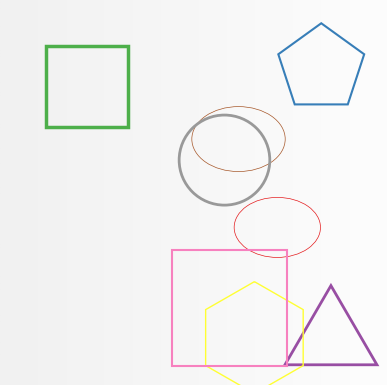[{"shape": "oval", "thickness": 0.5, "radius": 0.56, "center": [0.716, 0.409]}, {"shape": "pentagon", "thickness": 1.5, "radius": 0.58, "center": [0.829, 0.823]}, {"shape": "square", "thickness": 2.5, "radius": 0.53, "center": [0.225, 0.775]}, {"shape": "triangle", "thickness": 2, "radius": 0.69, "center": [0.854, 0.121]}, {"shape": "hexagon", "thickness": 1, "radius": 0.73, "center": [0.657, 0.123]}, {"shape": "oval", "thickness": 0.5, "radius": 0.6, "center": [0.616, 0.639]}, {"shape": "square", "thickness": 1.5, "radius": 0.75, "center": [0.592, 0.2]}, {"shape": "circle", "thickness": 2, "radius": 0.58, "center": [0.579, 0.584]}]